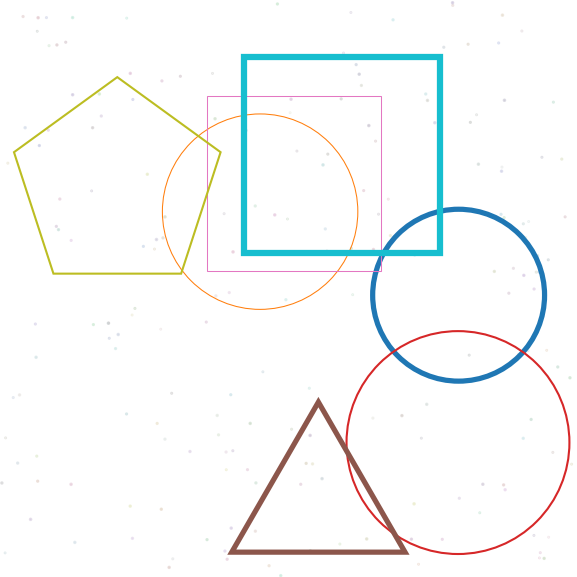[{"shape": "circle", "thickness": 2.5, "radius": 0.74, "center": [0.794, 0.488]}, {"shape": "circle", "thickness": 0.5, "radius": 0.85, "center": [0.45, 0.633]}, {"shape": "circle", "thickness": 1, "radius": 0.96, "center": [0.793, 0.233]}, {"shape": "triangle", "thickness": 2.5, "radius": 0.87, "center": [0.551, 0.13]}, {"shape": "square", "thickness": 0.5, "radius": 0.76, "center": [0.509, 0.682]}, {"shape": "pentagon", "thickness": 1, "radius": 0.94, "center": [0.203, 0.677]}, {"shape": "square", "thickness": 3, "radius": 0.85, "center": [0.592, 0.73]}]